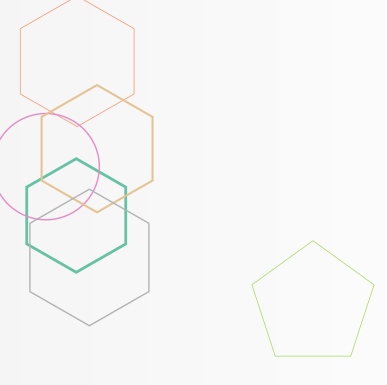[{"shape": "hexagon", "thickness": 2, "radius": 0.74, "center": [0.197, 0.44]}, {"shape": "hexagon", "thickness": 0.5, "radius": 0.85, "center": [0.199, 0.841]}, {"shape": "circle", "thickness": 1, "radius": 0.69, "center": [0.118, 0.567]}, {"shape": "pentagon", "thickness": 0.5, "radius": 0.83, "center": [0.808, 0.209]}, {"shape": "hexagon", "thickness": 1.5, "radius": 0.83, "center": [0.25, 0.614]}, {"shape": "hexagon", "thickness": 1, "radius": 0.89, "center": [0.231, 0.331]}]